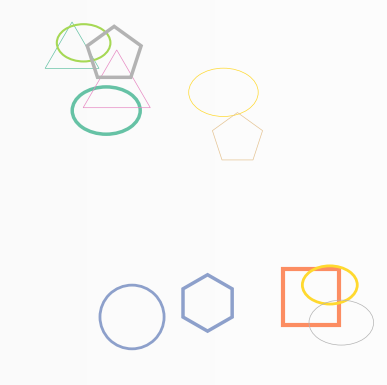[{"shape": "oval", "thickness": 2.5, "radius": 0.44, "center": [0.274, 0.713]}, {"shape": "triangle", "thickness": 0.5, "radius": 0.4, "center": [0.186, 0.863]}, {"shape": "square", "thickness": 3, "radius": 0.36, "center": [0.803, 0.229]}, {"shape": "circle", "thickness": 2, "radius": 0.41, "center": [0.341, 0.177]}, {"shape": "hexagon", "thickness": 2.5, "radius": 0.37, "center": [0.536, 0.213]}, {"shape": "triangle", "thickness": 0.5, "radius": 0.5, "center": [0.301, 0.77]}, {"shape": "oval", "thickness": 1.5, "radius": 0.35, "center": [0.216, 0.889]}, {"shape": "oval", "thickness": 2, "radius": 0.35, "center": [0.851, 0.26]}, {"shape": "oval", "thickness": 0.5, "radius": 0.45, "center": [0.577, 0.76]}, {"shape": "pentagon", "thickness": 0.5, "radius": 0.34, "center": [0.613, 0.64]}, {"shape": "oval", "thickness": 0.5, "radius": 0.42, "center": [0.881, 0.162]}, {"shape": "pentagon", "thickness": 2.5, "radius": 0.37, "center": [0.295, 0.858]}]